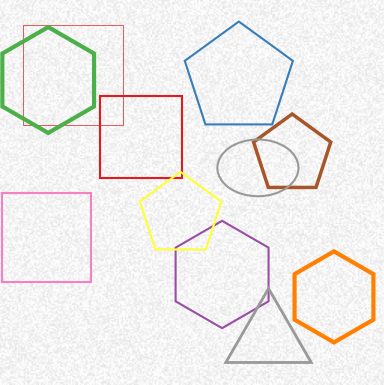[{"shape": "square", "thickness": 0.5, "radius": 0.65, "center": [0.19, 0.806]}, {"shape": "square", "thickness": 1.5, "radius": 0.53, "center": [0.366, 0.645]}, {"shape": "pentagon", "thickness": 1.5, "radius": 0.74, "center": [0.62, 0.796]}, {"shape": "hexagon", "thickness": 3, "radius": 0.69, "center": [0.125, 0.792]}, {"shape": "hexagon", "thickness": 1.5, "radius": 0.7, "center": [0.577, 0.287]}, {"shape": "hexagon", "thickness": 3, "radius": 0.59, "center": [0.868, 0.229]}, {"shape": "pentagon", "thickness": 1.5, "radius": 0.56, "center": [0.469, 0.442]}, {"shape": "pentagon", "thickness": 2.5, "radius": 0.53, "center": [0.759, 0.598]}, {"shape": "square", "thickness": 1.5, "radius": 0.58, "center": [0.121, 0.383]}, {"shape": "triangle", "thickness": 2, "radius": 0.64, "center": [0.697, 0.123]}, {"shape": "oval", "thickness": 1.5, "radius": 0.53, "center": [0.67, 0.564]}]